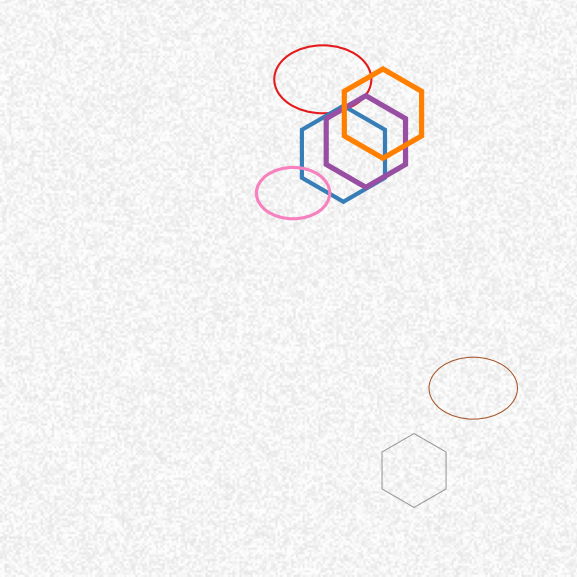[{"shape": "oval", "thickness": 1, "radius": 0.42, "center": [0.559, 0.862]}, {"shape": "hexagon", "thickness": 2, "radius": 0.42, "center": [0.595, 0.733]}, {"shape": "hexagon", "thickness": 2.5, "radius": 0.4, "center": [0.634, 0.754]}, {"shape": "hexagon", "thickness": 2.5, "radius": 0.39, "center": [0.663, 0.802]}, {"shape": "oval", "thickness": 0.5, "radius": 0.38, "center": [0.819, 0.327]}, {"shape": "oval", "thickness": 1.5, "radius": 0.32, "center": [0.507, 0.665]}, {"shape": "hexagon", "thickness": 0.5, "radius": 0.32, "center": [0.717, 0.184]}]